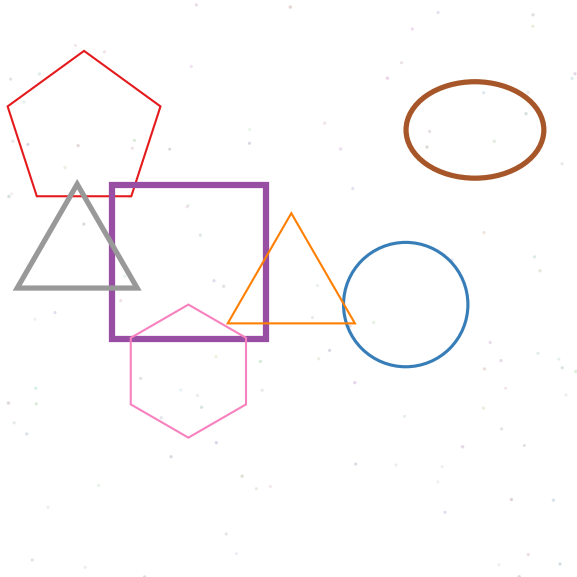[{"shape": "pentagon", "thickness": 1, "radius": 0.7, "center": [0.146, 0.772]}, {"shape": "circle", "thickness": 1.5, "radius": 0.54, "center": [0.703, 0.472]}, {"shape": "square", "thickness": 3, "radius": 0.67, "center": [0.327, 0.546]}, {"shape": "triangle", "thickness": 1, "radius": 0.64, "center": [0.504, 0.503]}, {"shape": "oval", "thickness": 2.5, "radius": 0.6, "center": [0.822, 0.774]}, {"shape": "hexagon", "thickness": 1, "radius": 0.58, "center": [0.326, 0.357]}, {"shape": "triangle", "thickness": 2.5, "radius": 0.6, "center": [0.134, 0.56]}]